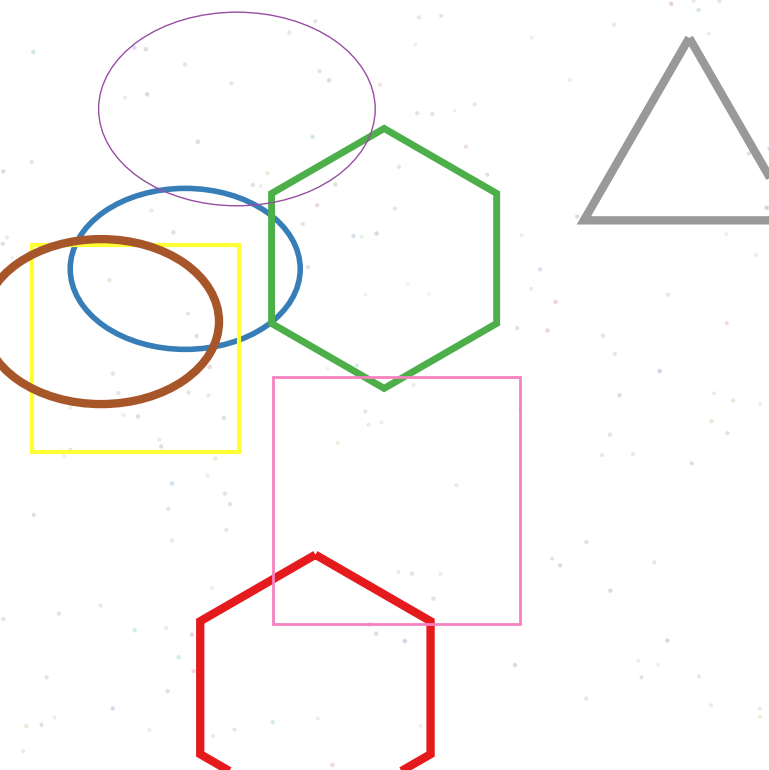[{"shape": "hexagon", "thickness": 3, "radius": 0.86, "center": [0.41, 0.107]}, {"shape": "oval", "thickness": 2, "radius": 0.75, "center": [0.241, 0.651]}, {"shape": "hexagon", "thickness": 2.5, "radius": 0.84, "center": [0.499, 0.664]}, {"shape": "oval", "thickness": 0.5, "radius": 0.9, "center": [0.308, 0.858]}, {"shape": "square", "thickness": 1.5, "radius": 0.67, "center": [0.176, 0.548]}, {"shape": "oval", "thickness": 3, "radius": 0.77, "center": [0.131, 0.582]}, {"shape": "square", "thickness": 1, "radius": 0.8, "center": [0.515, 0.35]}, {"shape": "triangle", "thickness": 3, "radius": 0.79, "center": [0.895, 0.793]}]